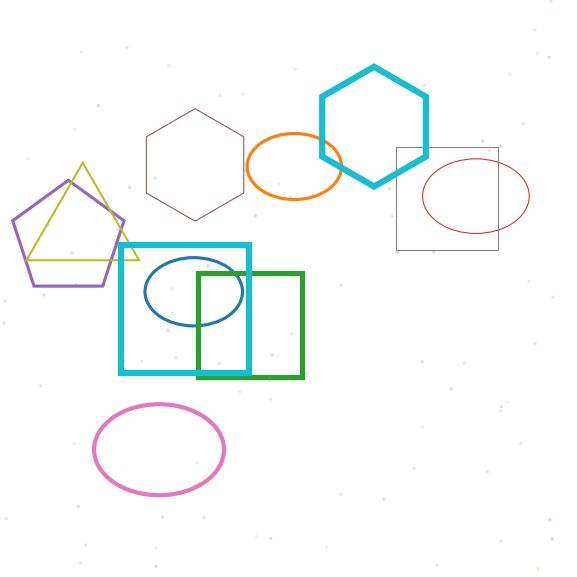[{"shape": "oval", "thickness": 1.5, "radius": 0.42, "center": [0.335, 0.494]}, {"shape": "oval", "thickness": 1.5, "radius": 0.41, "center": [0.51, 0.711]}, {"shape": "square", "thickness": 2.5, "radius": 0.45, "center": [0.433, 0.436]}, {"shape": "oval", "thickness": 0.5, "radius": 0.46, "center": [0.824, 0.66]}, {"shape": "pentagon", "thickness": 1.5, "radius": 0.51, "center": [0.118, 0.586]}, {"shape": "hexagon", "thickness": 0.5, "radius": 0.49, "center": [0.338, 0.714]}, {"shape": "oval", "thickness": 2, "radius": 0.56, "center": [0.275, 0.22]}, {"shape": "square", "thickness": 0.5, "radius": 0.44, "center": [0.774, 0.656]}, {"shape": "triangle", "thickness": 1, "radius": 0.56, "center": [0.143, 0.605]}, {"shape": "square", "thickness": 3, "radius": 0.56, "center": [0.321, 0.465]}, {"shape": "hexagon", "thickness": 3, "radius": 0.52, "center": [0.648, 0.78]}]